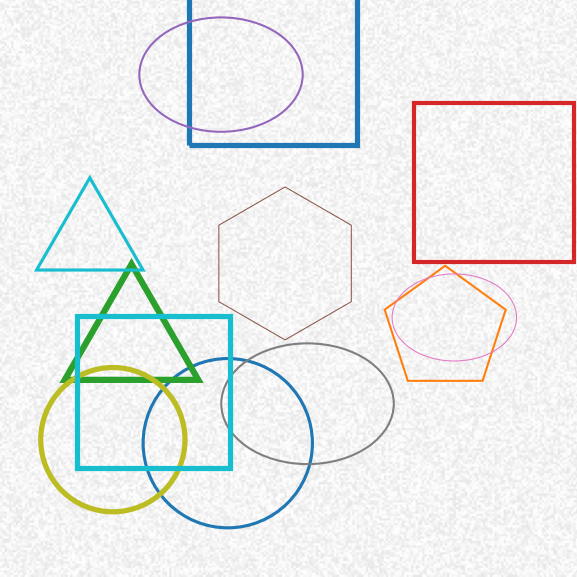[{"shape": "circle", "thickness": 1.5, "radius": 0.73, "center": [0.394, 0.232]}, {"shape": "square", "thickness": 2.5, "radius": 0.73, "center": [0.473, 0.893]}, {"shape": "pentagon", "thickness": 1, "radius": 0.55, "center": [0.771, 0.429]}, {"shape": "triangle", "thickness": 3, "radius": 0.67, "center": [0.228, 0.408]}, {"shape": "square", "thickness": 2, "radius": 0.69, "center": [0.855, 0.683]}, {"shape": "oval", "thickness": 1, "radius": 0.71, "center": [0.383, 0.87]}, {"shape": "hexagon", "thickness": 0.5, "radius": 0.66, "center": [0.494, 0.543]}, {"shape": "oval", "thickness": 0.5, "radius": 0.54, "center": [0.787, 0.449]}, {"shape": "oval", "thickness": 1, "radius": 0.75, "center": [0.533, 0.3]}, {"shape": "circle", "thickness": 2.5, "radius": 0.62, "center": [0.195, 0.238]}, {"shape": "square", "thickness": 2.5, "radius": 0.66, "center": [0.266, 0.32]}, {"shape": "triangle", "thickness": 1.5, "radius": 0.53, "center": [0.156, 0.585]}]